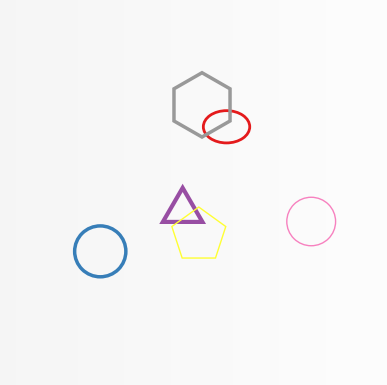[{"shape": "oval", "thickness": 2, "radius": 0.3, "center": [0.585, 0.671]}, {"shape": "circle", "thickness": 2.5, "radius": 0.33, "center": [0.259, 0.347]}, {"shape": "triangle", "thickness": 3, "radius": 0.29, "center": [0.471, 0.453]}, {"shape": "pentagon", "thickness": 1, "radius": 0.37, "center": [0.513, 0.389]}, {"shape": "circle", "thickness": 1, "radius": 0.31, "center": [0.803, 0.425]}, {"shape": "hexagon", "thickness": 2.5, "radius": 0.42, "center": [0.521, 0.728]}]